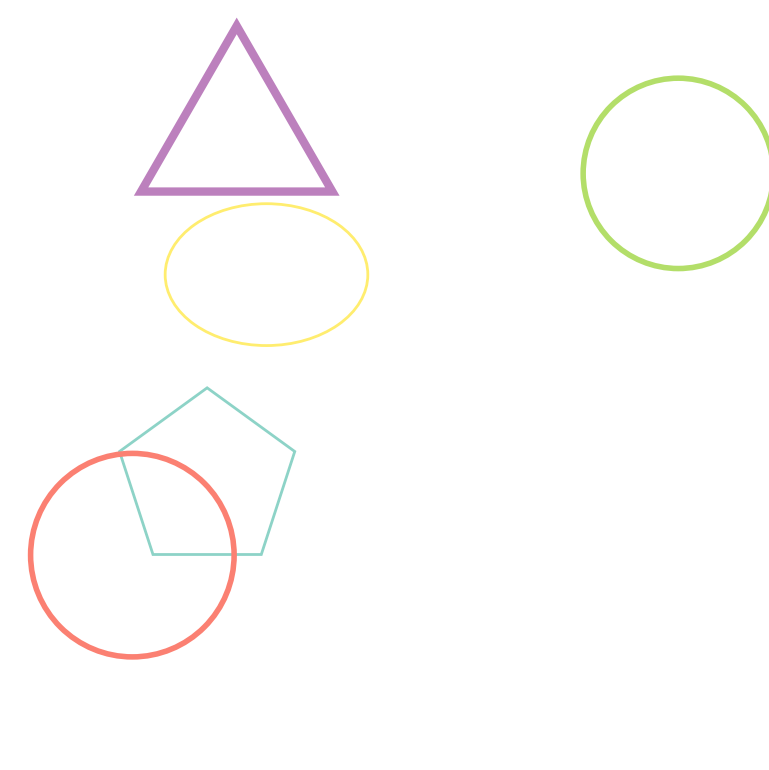[{"shape": "pentagon", "thickness": 1, "radius": 0.6, "center": [0.269, 0.377]}, {"shape": "circle", "thickness": 2, "radius": 0.66, "center": [0.172, 0.279]}, {"shape": "circle", "thickness": 2, "radius": 0.62, "center": [0.881, 0.775]}, {"shape": "triangle", "thickness": 3, "radius": 0.72, "center": [0.307, 0.823]}, {"shape": "oval", "thickness": 1, "radius": 0.66, "center": [0.346, 0.643]}]